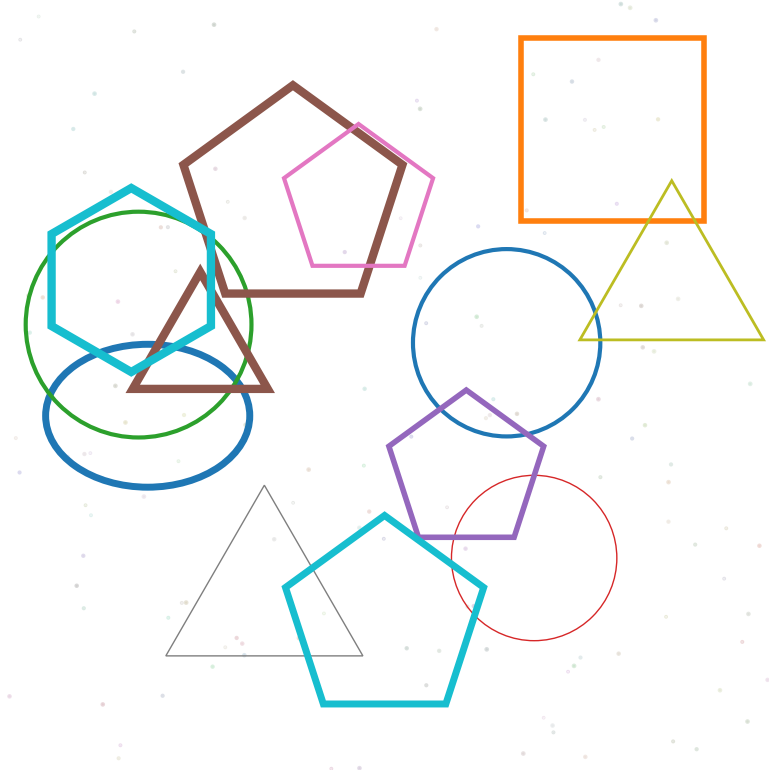[{"shape": "oval", "thickness": 2.5, "radius": 0.66, "center": [0.192, 0.46]}, {"shape": "circle", "thickness": 1.5, "radius": 0.61, "center": [0.658, 0.555]}, {"shape": "square", "thickness": 2, "radius": 0.59, "center": [0.795, 0.832]}, {"shape": "circle", "thickness": 1.5, "radius": 0.73, "center": [0.18, 0.578]}, {"shape": "circle", "thickness": 0.5, "radius": 0.54, "center": [0.694, 0.275]}, {"shape": "pentagon", "thickness": 2, "radius": 0.53, "center": [0.606, 0.388]}, {"shape": "pentagon", "thickness": 3, "radius": 0.75, "center": [0.38, 0.74]}, {"shape": "triangle", "thickness": 3, "radius": 0.51, "center": [0.26, 0.546]}, {"shape": "pentagon", "thickness": 1.5, "radius": 0.51, "center": [0.466, 0.737]}, {"shape": "triangle", "thickness": 0.5, "radius": 0.74, "center": [0.343, 0.222]}, {"shape": "triangle", "thickness": 1, "radius": 0.69, "center": [0.872, 0.628]}, {"shape": "pentagon", "thickness": 2.5, "radius": 0.68, "center": [0.499, 0.195]}, {"shape": "hexagon", "thickness": 3, "radius": 0.6, "center": [0.17, 0.636]}]